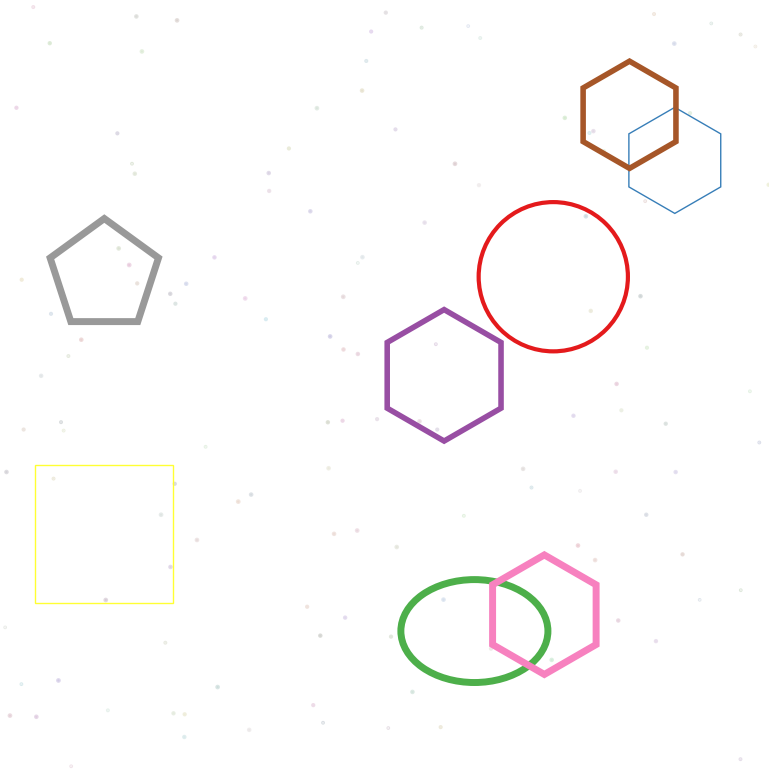[{"shape": "circle", "thickness": 1.5, "radius": 0.48, "center": [0.719, 0.641]}, {"shape": "hexagon", "thickness": 0.5, "radius": 0.34, "center": [0.876, 0.792]}, {"shape": "oval", "thickness": 2.5, "radius": 0.48, "center": [0.616, 0.18]}, {"shape": "hexagon", "thickness": 2, "radius": 0.43, "center": [0.577, 0.513]}, {"shape": "square", "thickness": 0.5, "radius": 0.45, "center": [0.135, 0.306]}, {"shape": "hexagon", "thickness": 2, "radius": 0.35, "center": [0.818, 0.851]}, {"shape": "hexagon", "thickness": 2.5, "radius": 0.39, "center": [0.707, 0.202]}, {"shape": "pentagon", "thickness": 2.5, "radius": 0.37, "center": [0.135, 0.642]}]